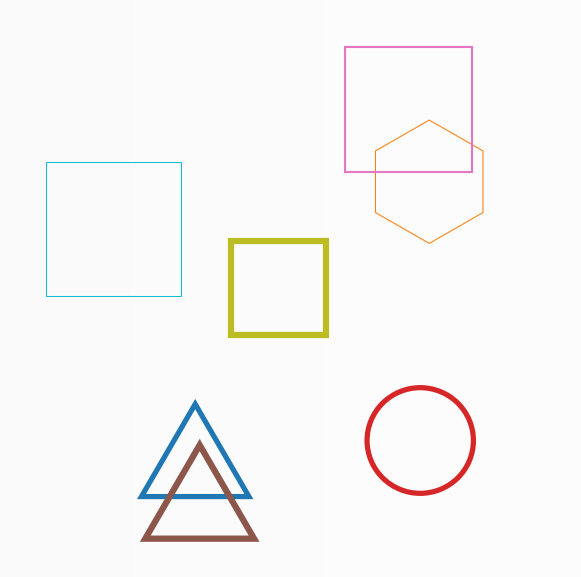[{"shape": "triangle", "thickness": 2.5, "radius": 0.53, "center": [0.336, 0.193]}, {"shape": "hexagon", "thickness": 0.5, "radius": 0.53, "center": [0.738, 0.684]}, {"shape": "circle", "thickness": 2.5, "radius": 0.46, "center": [0.723, 0.236]}, {"shape": "triangle", "thickness": 3, "radius": 0.54, "center": [0.344, 0.12]}, {"shape": "square", "thickness": 1, "radius": 0.54, "center": [0.703, 0.81]}, {"shape": "square", "thickness": 3, "radius": 0.41, "center": [0.48, 0.501]}, {"shape": "square", "thickness": 0.5, "radius": 0.58, "center": [0.196, 0.602]}]